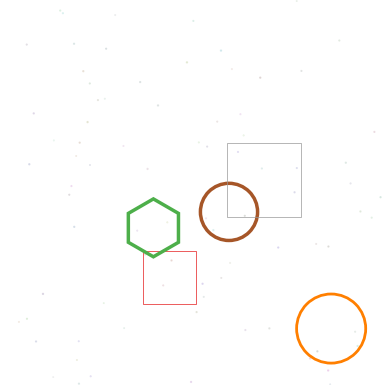[{"shape": "square", "thickness": 0.5, "radius": 0.35, "center": [0.44, 0.279]}, {"shape": "hexagon", "thickness": 2.5, "radius": 0.38, "center": [0.398, 0.408]}, {"shape": "circle", "thickness": 2, "radius": 0.45, "center": [0.86, 0.147]}, {"shape": "circle", "thickness": 2.5, "radius": 0.37, "center": [0.595, 0.45]}, {"shape": "square", "thickness": 0.5, "radius": 0.48, "center": [0.686, 0.531]}]